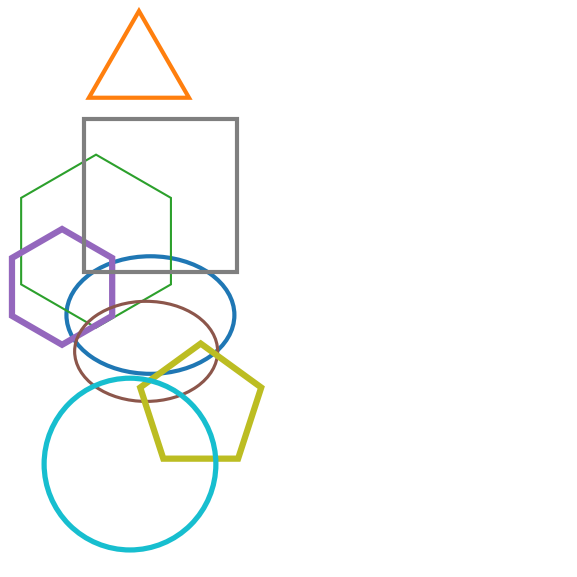[{"shape": "oval", "thickness": 2, "radius": 0.73, "center": [0.26, 0.454]}, {"shape": "triangle", "thickness": 2, "radius": 0.5, "center": [0.241, 0.88]}, {"shape": "hexagon", "thickness": 1, "radius": 0.75, "center": [0.166, 0.582]}, {"shape": "hexagon", "thickness": 3, "radius": 0.5, "center": [0.107, 0.502]}, {"shape": "oval", "thickness": 1.5, "radius": 0.62, "center": [0.253, 0.391]}, {"shape": "square", "thickness": 2, "radius": 0.66, "center": [0.278, 0.661]}, {"shape": "pentagon", "thickness": 3, "radius": 0.55, "center": [0.348, 0.294]}, {"shape": "circle", "thickness": 2.5, "radius": 0.74, "center": [0.225, 0.196]}]